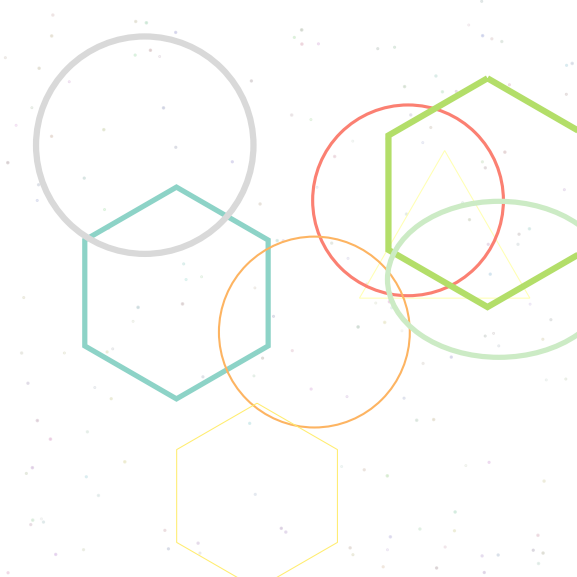[{"shape": "hexagon", "thickness": 2.5, "radius": 0.92, "center": [0.306, 0.492]}, {"shape": "triangle", "thickness": 0.5, "radius": 0.85, "center": [0.77, 0.568]}, {"shape": "circle", "thickness": 1.5, "radius": 0.83, "center": [0.707, 0.652]}, {"shape": "circle", "thickness": 1, "radius": 0.83, "center": [0.544, 0.424]}, {"shape": "hexagon", "thickness": 3, "radius": 0.99, "center": [0.844, 0.666]}, {"shape": "circle", "thickness": 3, "radius": 0.94, "center": [0.251, 0.748]}, {"shape": "oval", "thickness": 2.5, "radius": 0.96, "center": [0.864, 0.515]}, {"shape": "hexagon", "thickness": 0.5, "radius": 0.8, "center": [0.445, 0.14]}]